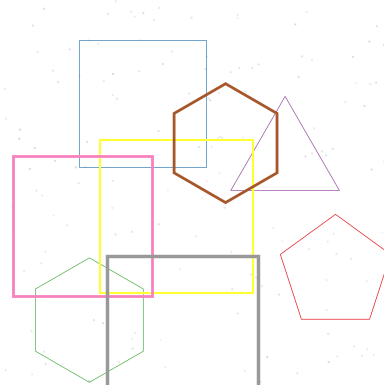[{"shape": "pentagon", "thickness": 0.5, "radius": 0.75, "center": [0.871, 0.293]}, {"shape": "square", "thickness": 0.5, "radius": 0.83, "center": [0.37, 0.731]}, {"shape": "hexagon", "thickness": 0.5, "radius": 0.81, "center": [0.232, 0.169]}, {"shape": "triangle", "thickness": 0.5, "radius": 0.81, "center": [0.741, 0.587]}, {"shape": "square", "thickness": 1.5, "radius": 0.99, "center": [0.459, 0.438]}, {"shape": "hexagon", "thickness": 2, "radius": 0.77, "center": [0.586, 0.628]}, {"shape": "square", "thickness": 2, "radius": 0.9, "center": [0.214, 0.413]}, {"shape": "square", "thickness": 2.5, "radius": 0.98, "center": [0.475, 0.138]}]